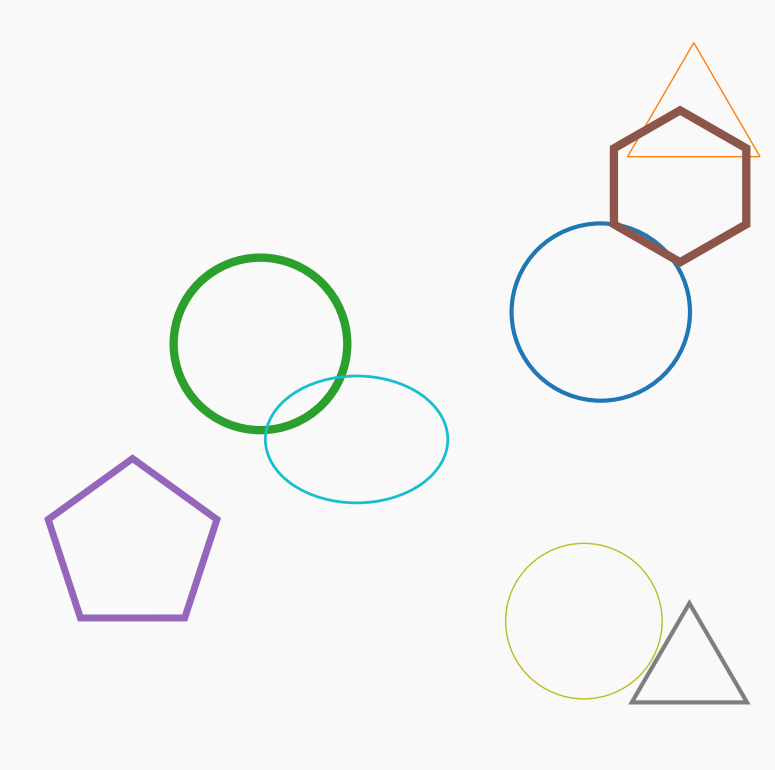[{"shape": "circle", "thickness": 1.5, "radius": 0.58, "center": [0.775, 0.595]}, {"shape": "triangle", "thickness": 0.5, "radius": 0.49, "center": [0.895, 0.846]}, {"shape": "circle", "thickness": 3, "radius": 0.56, "center": [0.336, 0.553]}, {"shape": "pentagon", "thickness": 2.5, "radius": 0.57, "center": [0.171, 0.29]}, {"shape": "hexagon", "thickness": 3, "radius": 0.49, "center": [0.878, 0.758]}, {"shape": "triangle", "thickness": 1.5, "radius": 0.43, "center": [0.89, 0.131]}, {"shape": "circle", "thickness": 0.5, "radius": 0.5, "center": [0.753, 0.193]}, {"shape": "oval", "thickness": 1, "radius": 0.59, "center": [0.46, 0.429]}]